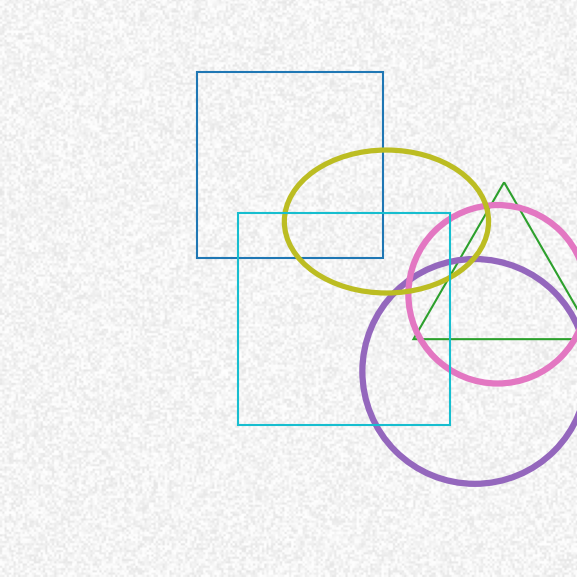[{"shape": "square", "thickness": 1, "radius": 0.81, "center": [0.502, 0.714]}, {"shape": "triangle", "thickness": 1, "radius": 0.91, "center": [0.873, 0.502]}, {"shape": "circle", "thickness": 3, "radius": 0.97, "center": [0.822, 0.356]}, {"shape": "circle", "thickness": 3, "radius": 0.77, "center": [0.862, 0.49]}, {"shape": "oval", "thickness": 2.5, "radius": 0.88, "center": [0.669, 0.616]}, {"shape": "square", "thickness": 1, "radius": 0.91, "center": [0.596, 0.447]}]